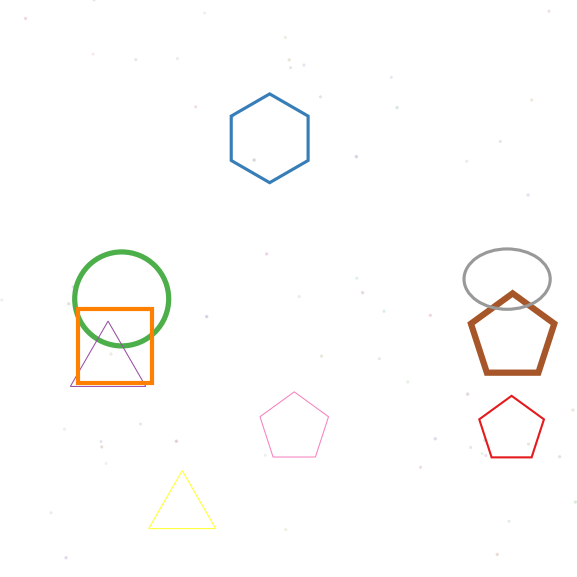[{"shape": "pentagon", "thickness": 1, "radius": 0.29, "center": [0.886, 0.255]}, {"shape": "hexagon", "thickness": 1.5, "radius": 0.38, "center": [0.467, 0.76]}, {"shape": "circle", "thickness": 2.5, "radius": 0.41, "center": [0.211, 0.482]}, {"shape": "triangle", "thickness": 0.5, "radius": 0.38, "center": [0.187, 0.368]}, {"shape": "square", "thickness": 2, "radius": 0.32, "center": [0.199, 0.401]}, {"shape": "triangle", "thickness": 0.5, "radius": 0.34, "center": [0.315, 0.117]}, {"shape": "pentagon", "thickness": 3, "radius": 0.38, "center": [0.888, 0.415]}, {"shape": "pentagon", "thickness": 0.5, "radius": 0.31, "center": [0.51, 0.258]}, {"shape": "oval", "thickness": 1.5, "radius": 0.37, "center": [0.878, 0.516]}]